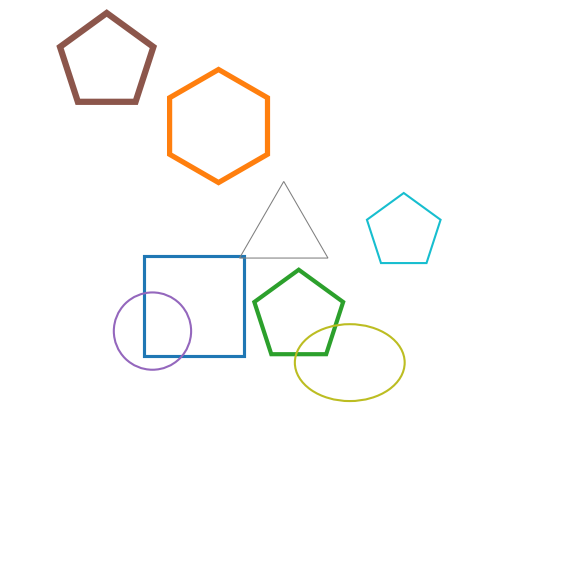[{"shape": "square", "thickness": 1.5, "radius": 0.43, "center": [0.335, 0.47]}, {"shape": "hexagon", "thickness": 2.5, "radius": 0.49, "center": [0.378, 0.781]}, {"shape": "pentagon", "thickness": 2, "radius": 0.4, "center": [0.517, 0.451]}, {"shape": "circle", "thickness": 1, "radius": 0.33, "center": [0.264, 0.426]}, {"shape": "pentagon", "thickness": 3, "radius": 0.42, "center": [0.185, 0.892]}, {"shape": "triangle", "thickness": 0.5, "radius": 0.44, "center": [0.491, 0.597]}, {"shape": "oval", "thickness": 1, "radius": 0.48, "center": [0.606, 0.371]}, {"shape": "pentagon", "thickness": 1, "radius": 0.34, "center": [0.699, 0.598]}]